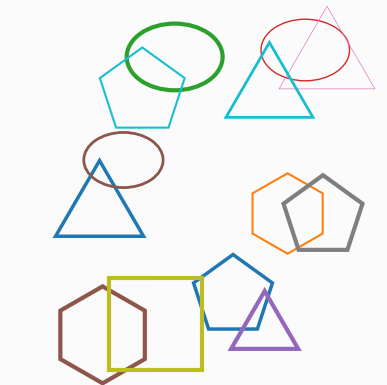[{"shape": "pentagon", "thickness": 2.5, "radius": 0.53, "center": [0.601, 0.232]}, {"shape": "triangle", "thickness": 2.5, "radius": 0.66, "center": [0.257, 0.452]}, {"shape": "hexagon", "thickness": 1.5, "radius": 0.52, "center": [0.742, 0.445]}, {"shape": "oval", "thickness": 3, "radius": 0.62, "center": [0.451, 0.852]}, {"shape": "oval", "thickness": 1, "radius": 0.57, "center": [0.788, 0.87]}, {"shape": "triangle", "thickness": 3, "radius": 0.5, "center": [0.683, 0.144]}, {"shape": "hexagon", "thickness": 3, "radius": 0.63, "center": [0.265, 0.13]}, {"shape": "oval", "thickness": 2, "radius": 0.51, "center": [0.319, 0.584]}, {"shape": "triangle", "thickness": 0.5, "radius": 0.71, "center": [0.844, 0.841]}, {"shape": "pentagon", "thickness": 3, "radius": 0.54, "center": [0.834, 0.438]}, {"shape": "square", "thickness": 3, "radius": 0.6, "center": [0.402, 0.158]}, {"shape": "triangle", "thickness": 2, "radius": 0.65, "center": [0.695, 0.76]}, {"shape": "pentagon", "thickness": 1.5, "radius": 0.58, "center": [0.367, 0.762]}]